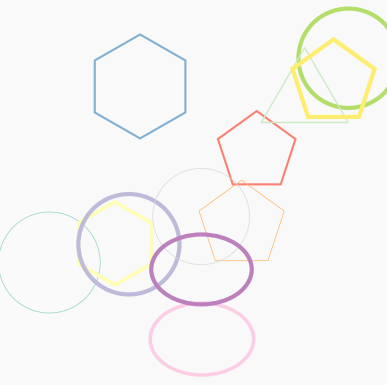[{"shape": "circle", "thickness": 0.5, "radius": 0.66, "center": [0.128, 0.318]}, {"shape": "hexagon", "thickness": 2.5, "radius": 0.54, "center": [0.296, 0.368]}, {"shape": "circle", "thickness": 3, "radius": 0.65, "center": [0.333, 0.366]}, {"shape": "pentagon", "thickness": 1.5, "radius": 0.53, "center": [0.663, 0.606]}, {"shape": "hexagon", "thickness": 1.5, "radius": 0.68, "center": [0.361, 0.775]}, {"shape": "pentagon", "thickness": 0.5, "radius": 0.58, "center": [0.624, 0.416]}, {"shape": "circle", "thickness": 3, "radius": 0.65, "center": [0.899, 0.849]}, {"shape": "oval", "thickness": 2.5, "radius": 0.67, "center": [0.521, 0.119]}, {"shape": "circle", "thickness": 0.5, "radius": 0.62, "center": [0.519, 0.438]}, {"shape": "oval", "thickness": 3, "radius": 0.65, "center": [0.52, 0.3]}, {"shape": "triangle", "thickness": 1, "radius": 0.65, "center": [0.786, 0.747]}, {"shape": "pentagon", "thickness": 3, "radius": 0.56, "center": [0.861, 0.786]}]